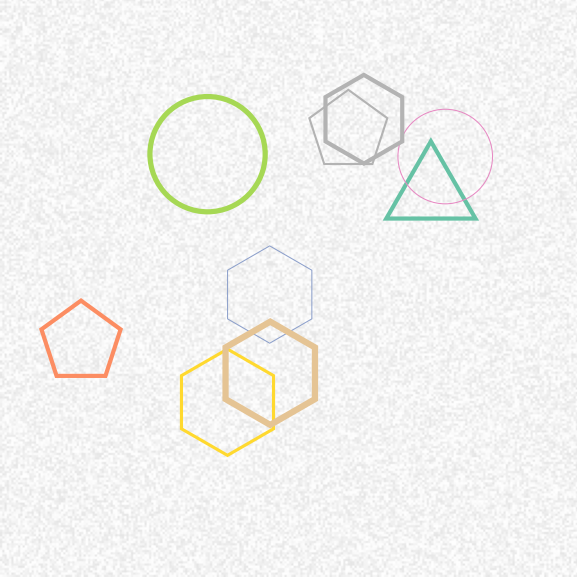[{"shape": "triangle", "thickness": 2, "radius": 0.45, "center": [0.746, 0.665]}, {"shape": "pentagon", "thickness": 2, "radius": 0.36, "center": [0.14, 0.407]}, {"shape": "hexagon", "thickness": 0.5, "radius": 0.42, "center": [0.467, 0.489]}, {"shape": "circle", "thickness": 0.5, "radius": 0.41, "center": [0.771, 0.728]}, {"shape": "circle", "thickness": 2.5, "radius": 0.5, "center": [0.359, 0.732]}, {"shape": "hexagon", "thickness": 1.5, "radius": 0.46, "center": [0.394, 0.303]}, {"shape": "hexagon", "thickness": 3, "radius": 0.45, "center": [0.468, 0.353]}, {"shape": "pentagon", "thickness": 1, "radius": 0.35, "center": [0.603, 0.773]}, {"shape": "hexagon", "thickness": 2, "radius": 0.38, "center": [0.63, 0.793]}]